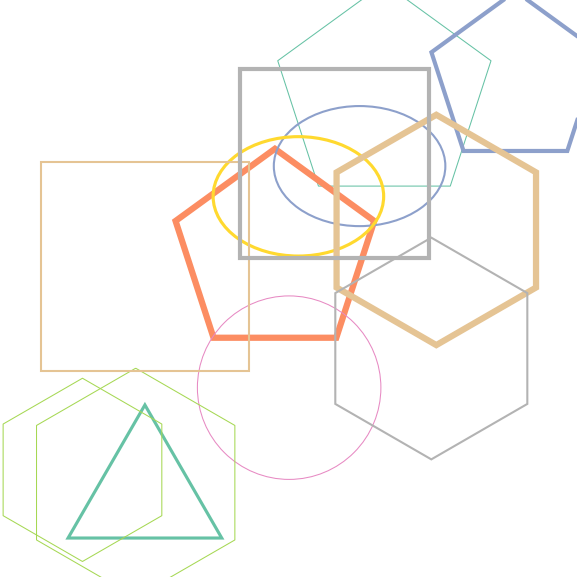[{"shape": "pentagon", "thickness": 0.5, "radius": 0.97, "center": [0.666, 0.834]}, {"shape": "triangle", "thickness": 1.5, "radius": 0.77, "center": [0.251, 0.144]}, {"shape": "pentagon", "thickness": 3, "radius": 0.9, "center": [0.476, 0.561]}, {"shape": "oval", "thickness": 1, "radius": 0.74, "center": [0.623, 0.712]}, {"shape": "pentagon", "thickness": 2, "radius": 0.76, "center": [0.892, 0.861]}, {"shape": "circle", "thickness": 0.5, "radius": 0.79, "center": [0.501, 0.328]}, {"shape": "hexagon", "thickness": 0.5, "radius": 0.79, "center": [0.143, 0.186]}, {"shape": "hexagon", "thickness": 0.5, "radius": 0.99, "center": [0.235, 0.163]}, {"shape": "oval", "thickness": 1.5, "radius": 0.74, "center": [0.517, 0.659]}, {"shape": "square", "thickness": 1, "radius": 0.9, "center": [0.252, 0.538]}, {"shape": "hexagon", "thickness": 3, "radius": 1.0, "center": [0.756, 0.601]}, {"shape": "hexagon", "thickness": 1, "radius": 0.96, "center": [0.747, 0.396]}, {"shape": "square", "thickness": 2, "radius": 0.82, "center": [0.579, 0.716]}]